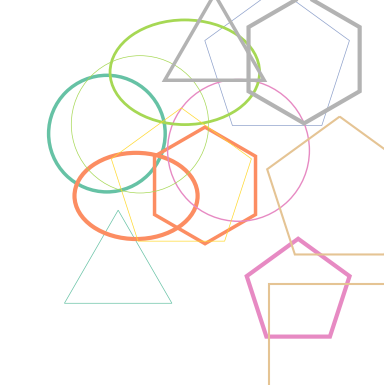[{"shape": "circle", "thickness": 2.5, "radius": 0.76, "center": [0.278, 0.653]}, {"shape": "triangle", "thickness": 0.5, "radius": 0.81, "center": [0.307, 0.293]}, {"shape": "hexagon", "thickness": 2.5, "radius": 0.76, "center": [0.533, 0.518]}, {"shape": "oval", "thickness": 3, "radius": 0.8, "center": [0.353, 0.491]}, {"shape": "pentagon", "thickness": 0.5, "radius": 0.99, "center": [0.72, 0.834]}, {"shape": "pentagon", "thickness": 3, "radius": 0.7, "center": [0.774, 0.239]}, {"shape": "circle", "thickness": 1, "radius": 0.92, "center": [0.62, 0.609]}, {"shape": "circle", "thickness": 0.5, "radius": 0.89, "center": [0.364, 0.677]}, {"shape": "oval", "thickness": 2, "radius": 0.97, "center": [0.48, 0.812]}, {"shape": "pentagon", "thickness": 0.5, "radius": 0.96, "center": [0.471, 0.528]}, {"shape": "square", "thickness": 1.5, "radius": 0.79, "center": [0.856, 0.106]}, {"shape": "pentagon", "thickness": 1.5, "radius": 0.99, "center": [0.882, 0.499]}, {"shape": "hexagon", "thickness": 3, "radius": 0.83, "center": [0.79, 0.846]}, {"shape": "triangle", "thickness": 2.5, "radius": 0.75, "center": [0.557, 0.866]}]